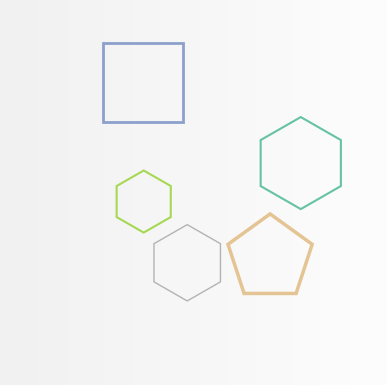[{"shape": "hexagon", "thickness": 1.5, "radius": 0.6, "center": [0.776, 0.576]}, {"shape": "square", "thickness": 2, "radius": 0.51, "center": [0.368, 0.786]}, {"shape": "hexagon", "thickness": 1.5, "radius": 0.4, "center": [0.371, 0.477]}, {"shape": "pentagon", "thickness": 2.5, "radius": 0.57, "center": [0.697, 0.33]}, {"shape": "hexagon", "thickness": 1, "radius": 0.5, "center": [0.483, 0.317]}]